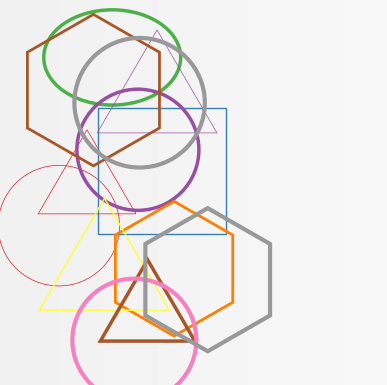[{"shape": "triangle", "thickness": 0.5, "radius": 0.73, "center": [0.225, 0.517]}, {"shape": "circle", "thickness": 0.5, "radius": 0.78, "center": [0.152, 0.414]}, {"shape": "square", "thickness": 1, "radius": 0.82, "center": [0.418, 0.556]}, {"shape": "oval", "thickness": 2.5, "radius": 0.88, "center": [0.29, 0.851]}, {"shape": "triangle", "thickness": 0.5, "radius": 0.89, "center": [0.405, 0.744]}, {"shape": "circle", "thickness": 2.5, "radius": 0.79, "center": [0.356, 0.611]}, {"shape": "hexagon", "thickness": 2, "radius": 0.87, "center": [0.449, 0.302]}, {"shape": "triangle", "thickness": 1, "radius": 0.97, "center": [0.27, 0.291]}, {"shape": "hexagon", "thickness": 2, "radius": 0.98, "center": [0.241, 0.766]}, {"shape": "triangle", "thickness": 2.5, "radius": 0.7, "center": [0.381, 0.184]}, {"shape": "circle", "thickness": 3, "radius": 0.8, "center": [0.347, 0.116]}, {"shape": "circle", "thickness": 3, "radius": 0.84, "center": [0.36, 0.733]}, {"shape": "hexagon", "thickness": 3, "radius": 0.93, "center": [0.536, 0.273]}]